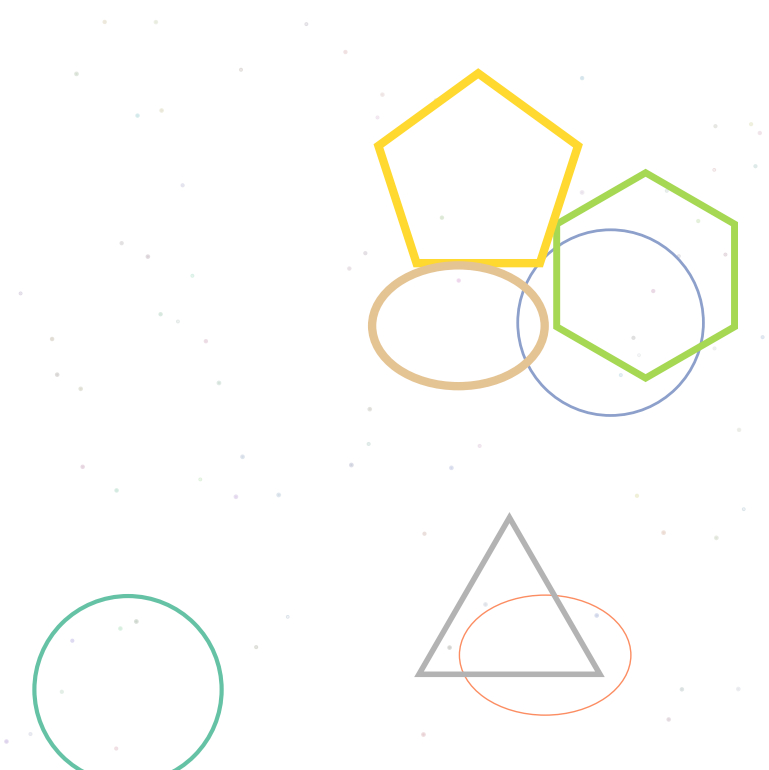[{"shape": "circle", "thickness": 1.5, "radius": 0.61, "center": [0.166, 0.104]}, {"shape": "oval", "thickness": 0.5, "radius": 0.56, "center": [0.708, 0.149]}, {"shape": "circle", "thickness": 1, "radius": 0.6, "center": [0.793, 0.581]}, {"shape": "hexagon", "thickness": 2.5, "radius": 0.67, "center": [0.838, 0.642]}, {"shape": "pentagon", "thickness": 3, "radius": 0.68, "center": [0.621, 0.768]}, {"shape": "oval", "thickness": 3, "radius": 0.56, "center": [0.595, 0.577]}, {"shape": "triangle", "thickness": 2, "radius": 0.68, "center": [0.662, 0.192]}]